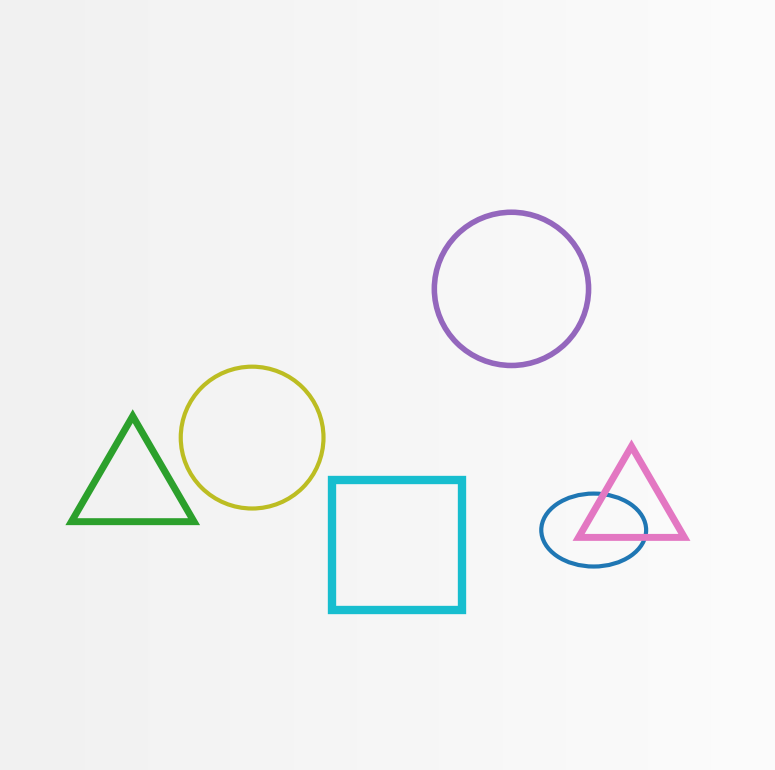[{"shape": "oval", "thickness": 1.5, "radius": 0.34, "center": [0.766, 0.312]}, {"shape": "triangle", "thickness": 2.5, "radius": 0.46, "center": [0.171, 0.368]}, {"shape": "circle", "thickness": 2, "radius": 0.5, "center": [0.66, 0.625]}, {"shape": "triangle", "thickness": 2.5, "radius": 0.39, "center": [0.815, 0.342]}, {"shape": "circle", "thickness": 1.5, "radius": 0.46, "center": [0.325, 0.432]}, {"shape": "square", "thickness": 3, "radius": 0.42, "center": [0.512, 0.292]}]